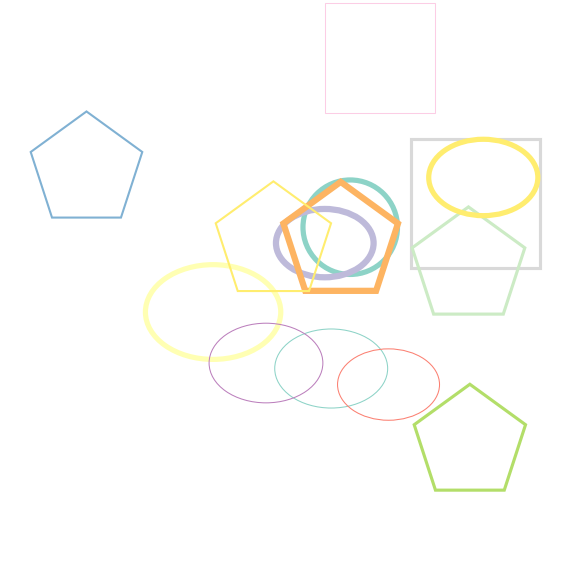[{"shape": "oval", "thickness": 0.5, "radius": 0.49, "center": [0.573, 0.361]}, {"shape": "circle", "thickness": 2.5, "radius": 0.41, "center": [0.606, 0.606]}, {"shape": "oval", "thickness": 2.5, "radius": 0.59, "center": [0.369, 0.459]}, {"shape": "oval", "thickness": 3, "radius": 0.42, "center": [0.562, 0.578]}, {"shape": "oval", "thickness": 0.5, "radius": 0.44, "center": [0.673, 0.333]}, {"shape": "pentagon", "thickness": 1, "radius": 0.51, "center": [0.15, 0.705]}, {"shape": "pentagon", "thickness": 3, "radius": 0.52, "center": [0.59, 0.58]}, {"shape": "pentagon", "thickness": 1.5, "radius": 0.51, "center": [0.814, 0.232]}, {"shape": "square", "thickness": 0.5, "radius": 0.48, "center": [0.658, 0.898]}, {"shape": "square", "thickness": 1.5, "radius": 0.56, "center": [0.823, 0.647]}, {"shape": "oval", "thickness": 0.5, "radius": 0.49, "center": [0.461, 0.371]}, {"shape": "pentagon", "thickness": 1.5, "radius": 0.51, "center": [0.811, 0.538]}, {"shape": "oval", "thickness": 2.5, "radius": 0.47, "center": [0.837, 0.692]}, {"shape": "pentagon", "thickness": 1, "radius": 0.53, "center": [0.473, 0.58]}]